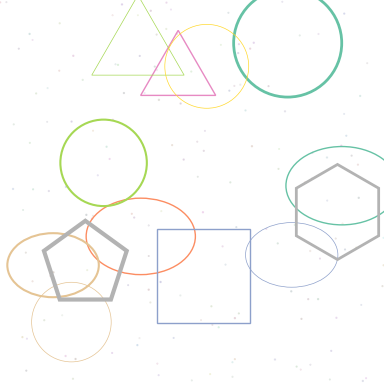[{"shape": "circle", "thickness": 2, "radius": 0.7, "center": [0.747, 0.888]}, {"shape": "oval", "thickness": 1, "radius": 0.73, "center": [0.888, 0.518]}, {"shape": "oval", "thickness": 1, "radius": 0.71, "center": [0.366, 0.386]}, {"shape": "oval", "thickness": 0.5, "radius": 0.6, "center": [0.758, 0.338]}, {"shape": "square", "thickness": 1, "radius": 0.61, "center": [0.528, 0.283]}, {"shape": "triangle", "thickness": 1, "radius": 0.56, "center": [0.463, 0.808]}, {"shape": "triangle", "thickness": 0.5, "radius": 0.69, "center": [0.358, 0.874]}, {"shape": "circle", "thickness": 1.5, "radius": 0.56, "center": [0.269, 0.577]}, {"shape": "circle", "thickness": 0.5, "radius": 0.54, "center": [0.537, 0.828]}, {"shape": "circle", "thickness": 0.5, "radius": 0.52, "center": [0.185, 0.163]}, {"shape": "oval", "thickness": 1.5, "radius": 0.59, "center": [0.138, 0.311]}, {"shape": "hexagon", "thickness": 2, "radius": 0.62, "center": [0.877, 0.449]}, {"shape": "pentagon", "thickness": 3, "radius": 0.57, "center": [0.222, 0.313]}]